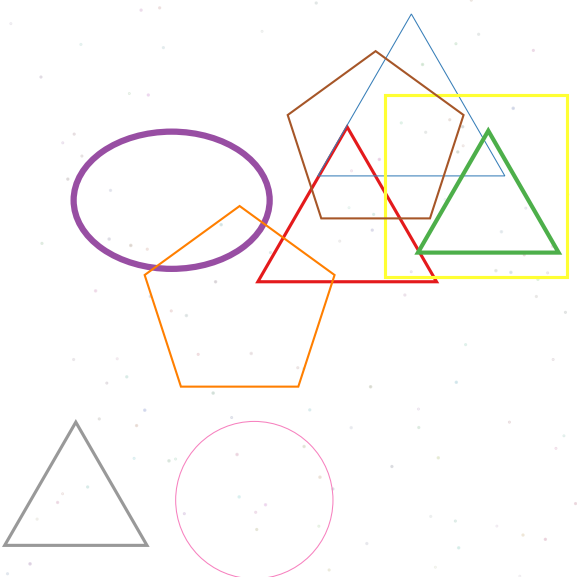[{"shape": "triangle", "thickness": 1.5, "radius": 0.89, "center": [0.601, 0.601]}, {"shape": "triangle", "thickness": 0.5, "radius": 0.93, "center": [0.712, 0.788]}, {"shape": "triangle", "thickness": 2, "radius": 0.7, "center": [0.846, 0.632]}, {"shape": "oval", "thickness": 3, "radius": 0.85, "center": [0.297, 0.652]}, {"shape": "pentagon", "thickness": 1, "radius": 0.86, "center": [0.415, 0.469]}, {"shape": "square", "thickness": 1.5, "radius": 0.79, "center": [0.824, 0.677]}, {"shape": "pentagon", "thickness": 1, "radius": 0.8, "center": [0.65, 0.75]}, {"shape": "circle", "thickness": 0.5, "radius": 0.68, "center": [0.44, 0.133]}, {"shape": "triangle", "thickness": 1.5, "radius": 0.71, "center": [0.131, 0.126]}]